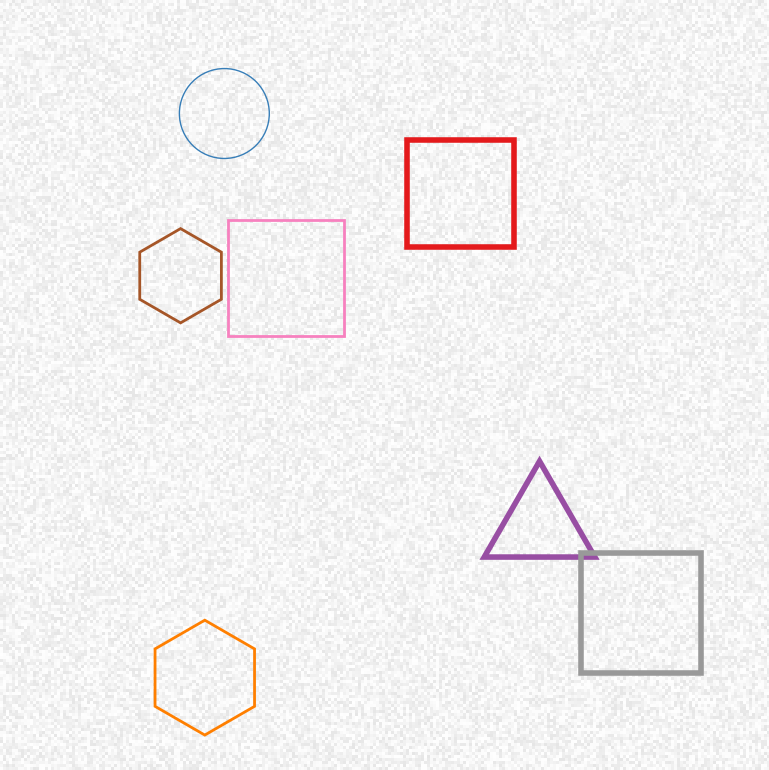[{"shape": "square", "thickness": 2, "radius": 0.35, "center": [0.599, 0.748]}, {"shape": "circle", "thickness": 0.5, "radius": 0.29, "center": [0.291, 0.853]}, {"shape": "triangle", "thickness": 2, "radius": 0.41, "center": [0.701, 0.318]}, {"shape": "hexagon", "thickness": 1, "radius": 0.37, "center": [0.266, 0.12]}, {"shape": "hexagon", "thickness": 1, "radius": 0.31, "center": [0.235, 0.642]}, {"shape": "square", "thickness": 1, "radius": 0.38, "center": [0.372, 0.639]}, {"shape": "square", "thickness": 2, "radius": 0.39, "center": [0.832, 0.204]}]